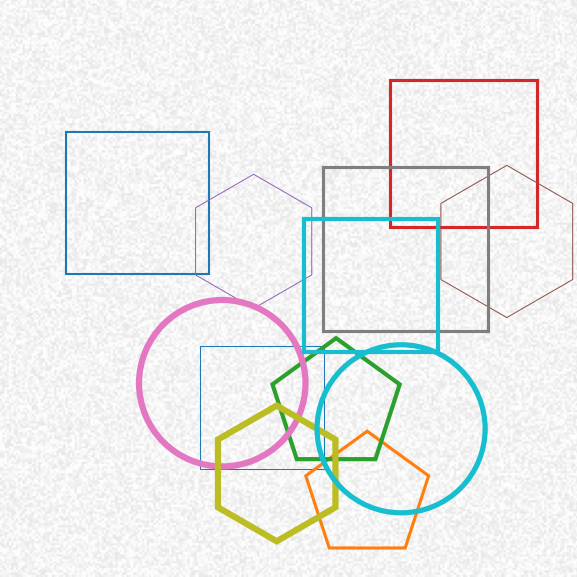[{"shape": "square", "thickness": 1, "radius": 0.62, "center": [0.238, 0.647]}, {"shape": "square", "thickness": 0.5, "radius": 0.53, "center": [0.454, 0.293]}, {"shape": "pentagon", "thickness": 1.5, "radius": 0.56, "center": [0.636, 0.141]}, {"shape": "pentagon", "thickness": 2, "radius": 0.58, "center": [0.582, 0.298]}, {"shape": "square", "thickness": 1.5, "radius": 0.64, "center": [0.803, 0.733]}, {"shape": "hexagon", "thickness": 0.5, "radius": 0.58, "center": [0.439, 0.581]}, {"shape": "hexagon", "thickness": 0.5, "radius": 0.66, "center": [0.878, 0.581]}, {"shape": "circle", "thickness": 3, "radius": 0.72, "center": [0.385, 0.336]}, {"shape": "square", "thickness": 1.5, "radius": 0.71, "center": [0.702, 0.568]}, {"shape": "hexagon", "thickness": 3, "radius": 0.59, "center": [0.479, 0.179]}, {"shape": "square", "thickness": 2, "radius": 0.58, "center": [0.642, 0.505]}, {"shape": "circle", "thickness": 2.5, "radius": 0.73, "center": [0.695, 0.257]}]